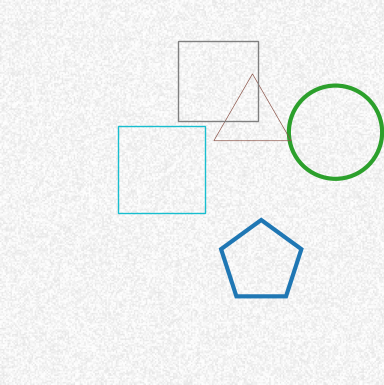[{"shape": "pentagon", "thickness": 3, "radius": 0.55, "center": [0.678, 0.319]}, {"shape": "circle", "thickness": 3, "radius": 0.61, "center": [0.871, 0.657]}, {"shape": "triangle", "thickness": 0.5, "radius": 0.58, "center": [0.656, 0.692]}, {"shape": "square", "thickness": 1, "radius": 0.52, "center": [0.566, 0.789]}, {"shape": "square", "thickness": 1, "radius": 0.56, "center": [0.419, 0.559]}]